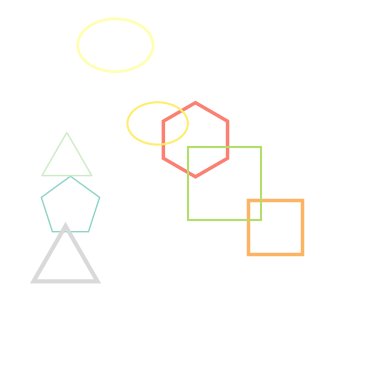[{"shape": "pentagon", "thickness": 1, "radius": 0.4, "center": [0.183, 0.463]}, {"shape": "oval", "thickness": 2, "radius": 0.49, "center": [0.3, 0.882]}, {"shape": "hexagon", "thickness": 2.5, "radius": 0.48, "center": [0.508, 0.637]}, {"shape": "square", "thickness": 2.5, "radius": 0.35, "center": [0.714, 0.409]}, {"shape": "square", "thickness": 1.5, "radius": 0.47, "center": [0.582, 0.523]}, {"shape": "triangle", "thickness": 3, "radius": 0.48, "center": [0.17, 0.317]}, {"shape": "triangle", "thickness": 1, "radius": 0.37, "center": [0.174, 0.581]}, {"shape": "oval", "thickness": 1.5, "radius": 0.39, "center": [0.409, 0.679]}]